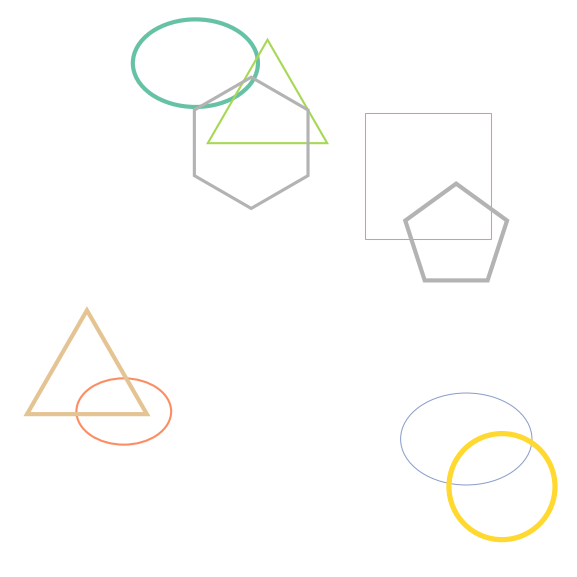[{"shape": "oval", "thickness": 2, "radius": 0.54, "center": [0.338, 0.89]}, {"shape": "oval", "thickness": 1, "radius": 0.41, "center": [0.214, 0.287]}, {"shape": "oval", "thickness": 0.5, "radius": 0.57, "center": [0.807, 0.239]}, {"shape": "square", "thickness": 0.5, "radius": 0.55, "center": [0.741, 0.695]}, {"shape": "triangle", "thickness": 1, "radius": 0.6, "center": [0.463, 0.811]}, {"shape": "circle", "thickness": 2.5, "radius": 0.46, "center": [0.869, 0.156]}, {"shape": "triangle", "thickness": 2, "radius": 0.6, "center": [0.151, 0.342]}, {"shape": "hexagon", "thickness": 1.5, "radius": 0.57, "center": [0.435, 0.752]}, {"shape": "pentagon", "thickness": 2, "radius": 0.46, "center": [0.79, 0.589]}]